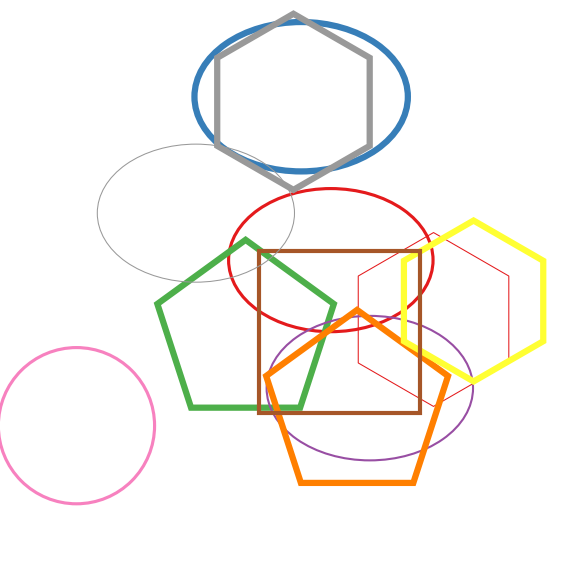[{"shape": "hexagon", "thickness": 0.5, "radius": 0.75, "center": [0.751, 0.446]}, {"shape": "oval", "thickness": 1.5, "radius": 0.89, "center": [0.573, 0.549]}, {"shape": "oval", "thickness": 3, "radius": 0.92, "center": [0.521, 0.832]}, {"shape": "pentagon", "thickness": 3, "radius": 0.8, "center": [0.425, 0.423]}, {"shape": "oval", "thickness": 1, "radius": 0.89, "center": [0.64, 0.327]}, {"shape": "pentagon", "thickness": 3, "radius": 0.83, "center": [0.618, 0.297]}, {"shape": "hexagon", "thickness": 3, "radius": 0.7, "center": [0.82, 0.478]}, {"shape": "square", "thickness": 2, "radius": 0.7, "center": [0.588, 0.424]}, {"shape": "circle", "thickness": 1.5, "radius": 0.68, "center": [0.132, 0.262]}, {"shape": "hexagon", "thickness": 3, "radius": 0.76, "center": [0.508, 0.823]}, {"shape": "oval", "thickness": 0.5, "radius": 0.85, "center": [0.339, 0.63]}]